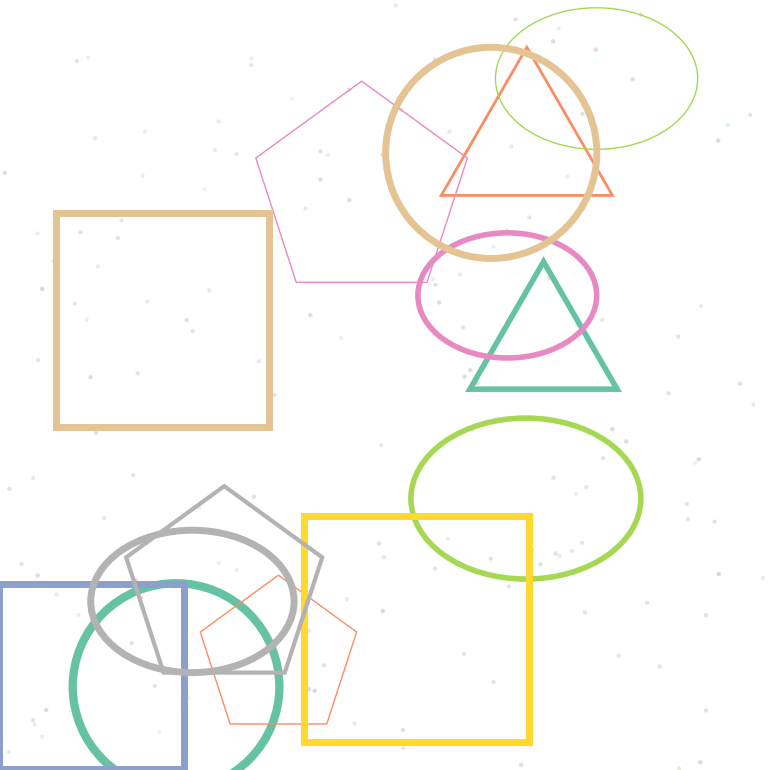[{"shape": "triangle", "thickness": 2, "radius": 0.55, "center": [0.706, 0.55]}, {"shape": "circle", "thickness": 3, "radius": 0.67, "center": [0.229, 0.108]}, {"shape": "pentagon", "thickness": 0.5, "radius": 0.53, "center": [0.362, 0.146]}, {"shape": "triangle", "thickness": 1, "radius": 0.64, "center": [0.684, 0.81]}, {"shape": "square", "thickness": 2.5, "radius": 0.6, "center": [0.119, 0.121]}, {"shape": "pentagon", "thickness": 0.5, "radius": 0.72, "center": [0.47, 0.75]}, {"shape": "oval", "thickness": 2, "radius": 0.58, "center": [0.659, 0.616]}, {"shape": "oval", "thickness": 0.5, "radius": 0.66, "center": [0.775, 0.898]}, {"shape": "oval", "thickness": 2, "radius": 0.75, "center": [0.683, 0.353]}, {"shape": "square", "thickness": 2.5, "radius": 0.73, "center": [0.541, 0.183]}, {"shape": "square", "thickness": 2.5, "radius": 0.69, "center": [0.211, 0.584]}, {"shape": "circle", "thickness": 2.5, "radius": 0.69, "center": [0.638, 0.801]}, {"shape": "oval", "thickness": 2.5, "radius": 0.66, "center": [0.25, 0.219]}, {"shape": "pentagon", "thickness": 1.5, "radius": 0.67, "center": [0.291, 0.235]}]